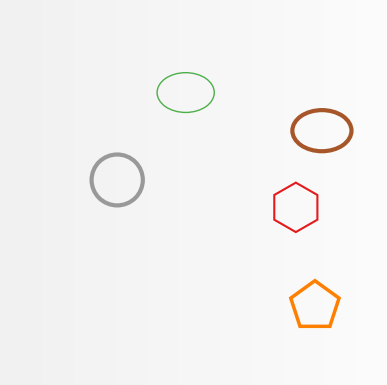[{"shape": "hexagon", "thickness": 1.5, "radius": 0.32, "center": [0.763, 0.461]}, {"shape": "oval", "thickness": 1, "radius": 0.37, "center": [0.479, 0.76]}, {"shape": "pentagon", "thickness": 2.5, "radius": 0.33, "center": [0.813, 0.205]}, {"shape": "oval", "thickness": 3, "radius": 0.38, "center": [0.831, 0.661]}, {"shape": "circle", "thickness": 3, "radius": 0.33, "center": [0.302, 0.533]}]